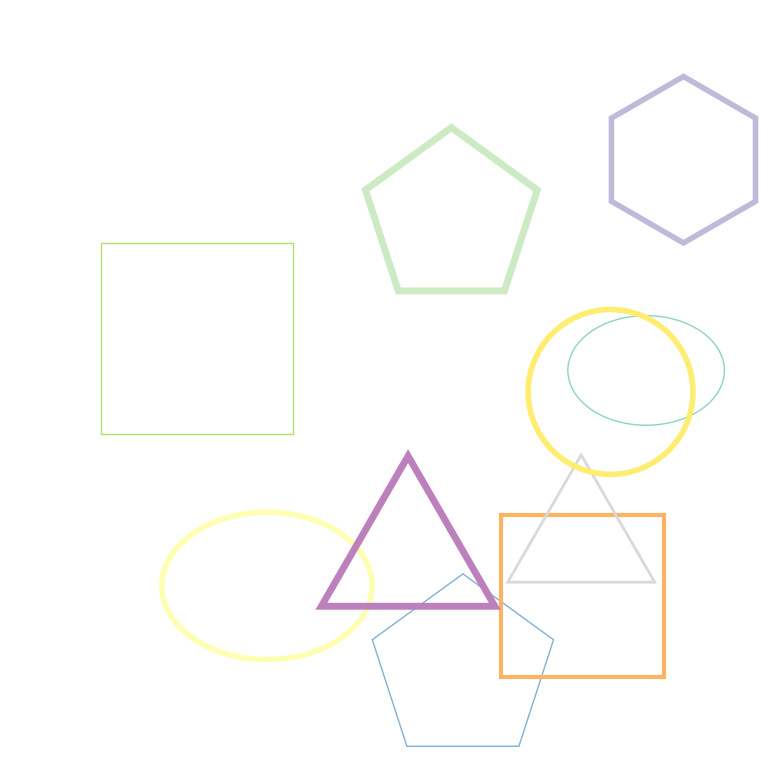[{"shape": "oval", "thickness": 0.5, "radius": 0.51, "center": [0.839, 0.519]}, {"shape": "oval", "thickness": 2, "radius": 0.68, "center": [0.347, 0.239]}, {"shape": "hexagon", "thickness": 2, "radius": 0.54, "center": [0.888, 0.793]}, {"shape": "pentagon", "thickness": 0.5, "radius": 0.62, "center": [0.601, 0.131]}, {"shape": "square", "thickness": 1.5, "radius": 0.53, "center": [0.756, 0.226]}, {"shape": "square", "thickness": 0.5, "radius": 0.62, "center": [0.256, 0.56]}, {"shape": "triangle", "thickness": 1, "radius": 0.55, "center": [0.755, 0.299]}, {"shape": "triangle", "thickness": 2.5, "radius": 0.65, "center": [0.53, 0.278]}, {"shape": "pentagon", "thickness": 2.5, "radius": 0.59, "center": [0.586, 0.717]}, {"shape": "circle", "thickness": 2, "radius": 0.54, "center": [0.793, 0.491]}]